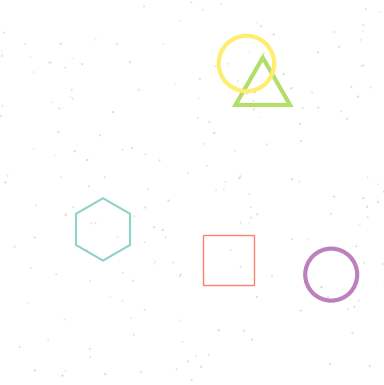[{"shape": "hexagon", "thickness": 1.5, "radius": 0.4, "center": [0.268, 0.404]}, {"shape": "square", "thickness": 1, "radius": 0.33, "center": [0.594, 0.324]}, {"shape": "triangle", "thickness": 3, "radius": 0.41, "center": [0.683, 0.768]}, {"shape": "circle", "thickness": 3, "radius": 0.34, "center": [0.86, 0.287]}, {"shape": "circle", "thickness": 3, "radius": 0.36, "center": [0.64, 0.835]}]